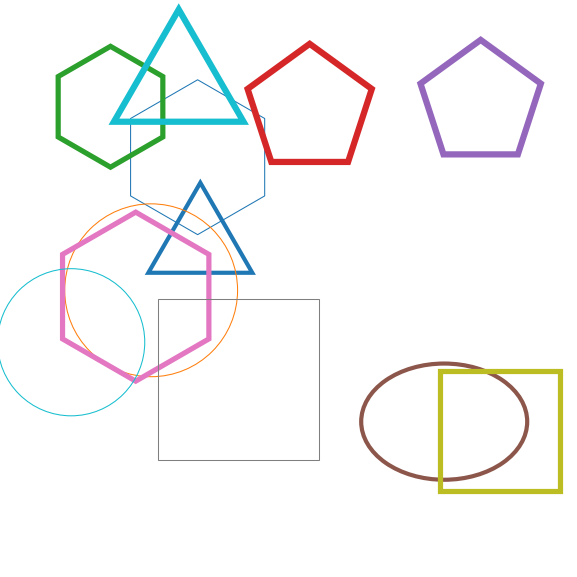[{"shape": "triangle", "thickness": 2, "radius": 0.52, "center": [0.347, 0.579]}, {"shape": "hexagon", "thickness": 0.5, "radius": 0.67, "center": [0.342, 0.727]}, {"shape": "circle", "thickness": 0.5, "radius": 0.75, "center": [0.262, 0.496]}, {"shape": "hexagon", "thickness": 2.5, "radius": 0.52, "center": [0.191, 0.814]}, {"shape": "pentagon", "thickness": 3, "radius": 0.57, "center": [0.536, 0.81]}, {"shape": "pentagon", "thickness": 3, "radius": 0.55, "center": [0.832, 0.82]}, {"shape": "oval", "thickness": 2, "radius": 0.72, "center": [0.769, 0.269]}, {"shape": "hexagon", "thickness": 2.5, "radius": 0.73, "center": [0.235, 0.485]}, {"shape": "square", "thickness": 0.5, "radius": 0.7, "center": [0.413, 0.342]}, {"shape": "square", "thickness": 2.5, "radius": 0.52, "center": [0.866, 0.253]}, {"shape": "circle", "thickness": 0.5, "radius": 0.64, "center": [0.123, 0.406]}, {"shape": "triangle", "thickness": 3, "radius": 0.65, "center": [0.309, 0.853]}]